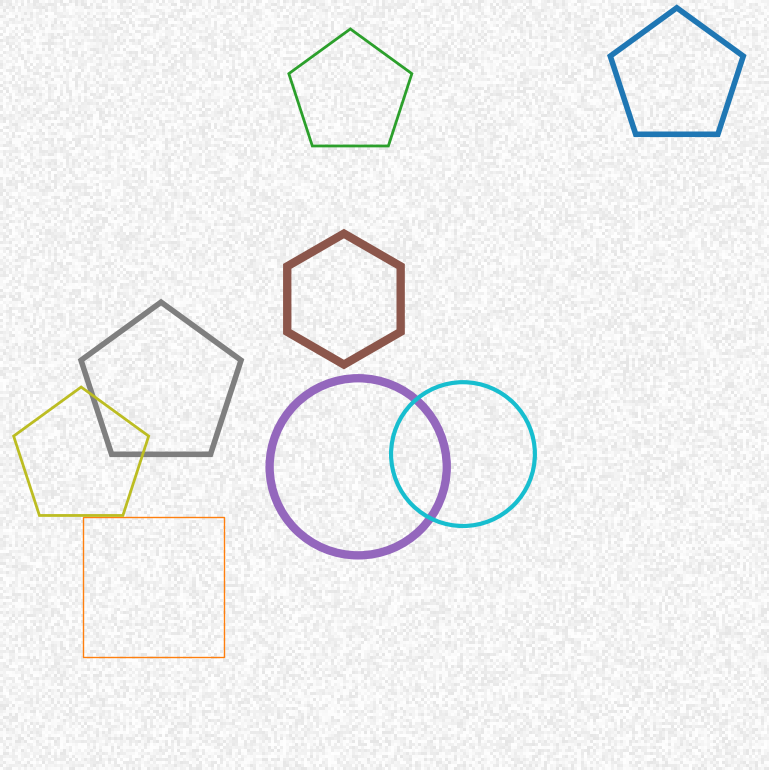[{"shape": "pentagon", "thickness": 2, "radius": 0.45, "center": [0.879, 0.899]}, {"shape": "square", "thickness": 0.5, "radius": 0.46, "center": [0.2, 0.238]}, {"shape": "pentagon", "thickness": 1, "radius": 0.42, "center": [0.455, 0.878]}, {"shape": "circle", "thickness": 3, "radius": 0.58, "center": [0.465, 0.394]}, {"shape": "hexagon", "thickness": 3, "radius": 0.43, "center": [0.447, 0.612]}, {"shape": "pentagon", "thickness": 2, "radius": 0.55, "center": [0.209, 0.498]}, {"shape": "pentagon", "thickness": 1, "radius": 0.46, "center": [0.105, 0.405]}, {"shape": "circle", "thickness": 1.5, "radius": 0.47, "center": [0.601, 0.41]}]